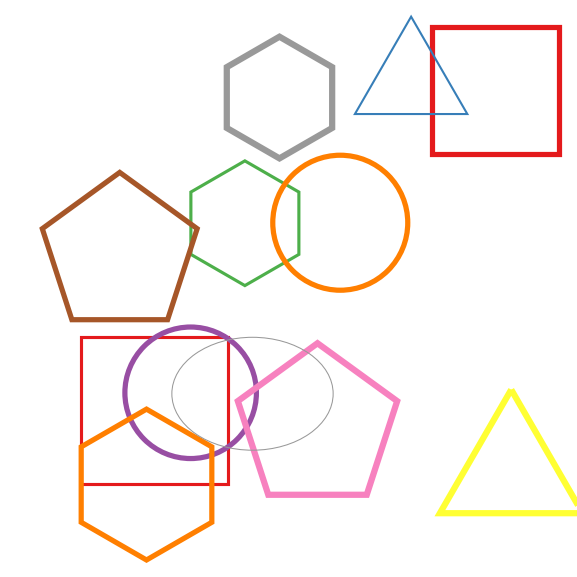[{"shape": "square", "thickness": 2.5, "radius": 0.55, "center": [0.858, 0.843]}, {"shape": "square", "thickness": 1.5, "radius": 0.64, "center": [0.268, 0.288]}, {"shape": "triangle", "thickness": 1, "radius": 0.56, "center": [0.712, 0.858]}, {"shape": "hexagon", "thickness": 1.5, "radius": 0.54, "center": [0.424, 0.613]}, {"shape": "circle", "thickness": 2.5, "radius": 0.57, "center": [0.33, 0.319]}, {"shape": "hexagon", "thickness": 2.5, "radius": 0.65, "center": [0.254, 0.16]}, {"shape": "circle", "thickness": 2.5, "radius": 0.58, "center": [0.589, 0.613]}, {"shape": "triangle", "thickness": 3, "radius": 0.71, "center": [0.885, 0.182]}, {"shape": "pentagon", "thickness": 2.5, "radius": 0.7, "center": [0.207, 0.56]}, {"shape": "pentagon", "thickness": 3, "radius": 0.73, "center": [0.55, 0.26]}, {"shape": "hexagon", "thickness": 3, "radius": 0.53, "center": [0.484, 0.83]}, {"shape": "oval", "thickness": 0.5, "radius": 0.7, "center": [0.437, 0.317]}]